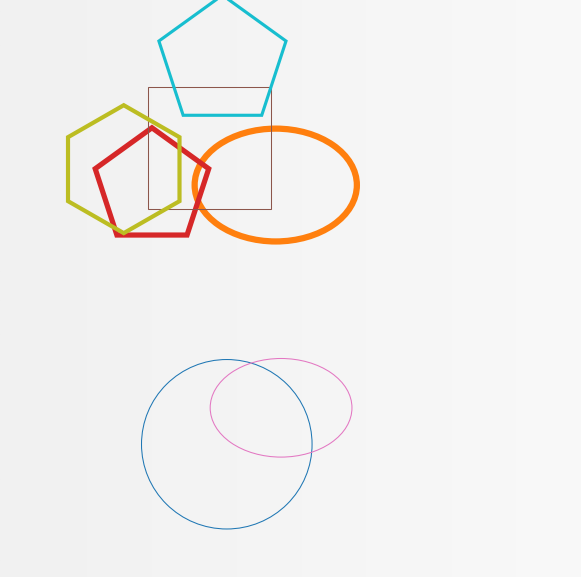[{"shape": "circle", "thickness": 0.5, "radius": 0.73, "center": [0.39, 0.23]}, {"shape": "oval", "thickness": 3, "radius": 0.7, "center": [0.474, 0.679]}, {"shape": "pentagon", "thickness": 2.5, "radius": 0.51, "center": [0.261, 0.675]}, {"shape": "square", "thickness": 0.5, "radius": 0.53, "center": [0.36, 0.743]}, {"shape": "oval", "thickness": 0.5, "radius": 0.61, "center": [0.484, 0.293]}, {"shape": "hexagon", "thickness": 2, "radius": 0.55, "center": [0.213, 0.706]}, {"shape": "pentagon", "thickness": 1.5, "radius": 0.57, "center": [0.383, 0.893]}]